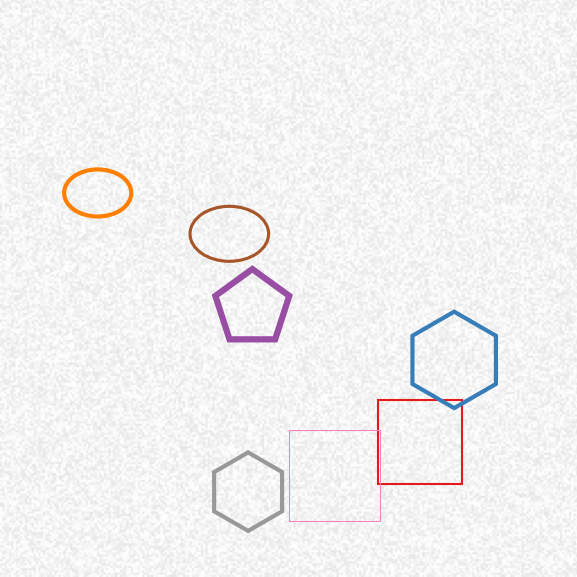[{"shape": "square", "thickness": 1, "radius": 0.36, "center": [0.727, 0.234]}, {"shape": "hexagon", "thickness": 2, "radius": 0.42, "center": [0.786, 0.376]}, {"shape": "pentagon", "thickness": 3, "radius": 0.34, "center": [0.437, 0.466]}, {"shape": "oval", "thickness": 2, "radius": 0.29, "center": [0.169, 0.665]}, {"shape": "oval", "thickness": 1.5, "radius": 0.34, "center": [0.397, 0.594]}, {"shape": "square", "thickness": 0.5, "radius": 0.39, "center": [0.58, 0.176]}, {"shape": "hexagon", "thickness": 2, "radius": 0.34, "center": [0.43, 0.148]}]